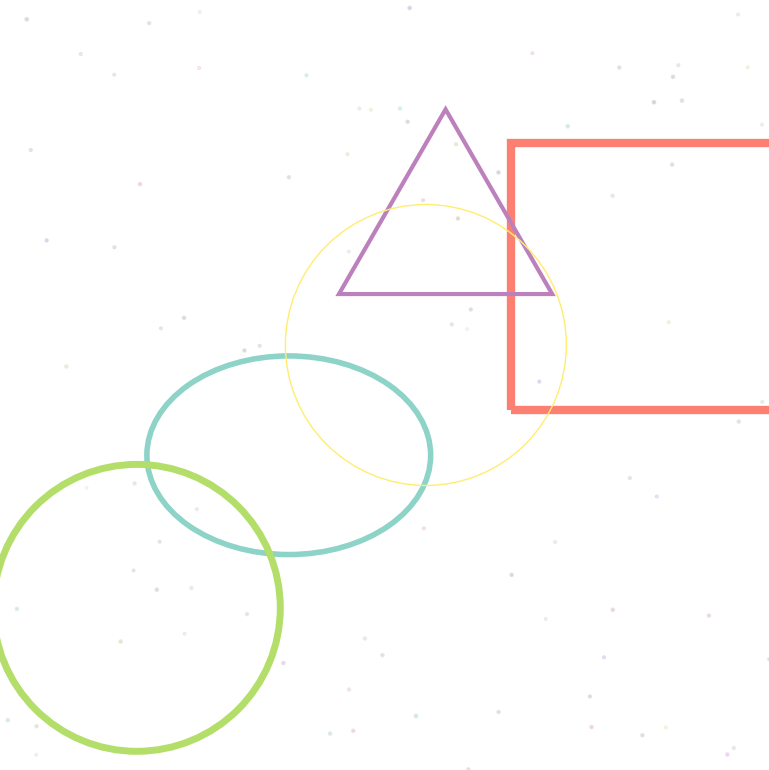[{"shape": "oval", "thickness": 2, "radius": 0.92, "center": [0.375, 0.409]}, {"shape": "square", "thickness": 3, "radius": 0.87, "center": [0.837, 0.641]}, {"shape": "circle", "thickness": 2.5, "radius": 0.93, "center": [0.178, 0.211]}, {"shape": "triangle", "thickness": 1.5, "radius": 0.8, "center": [0.579, 0.698]}, {"shape": "circle", "thickness": 0.5, "radius": 0.91, "center": [0.553, 0.552]}]